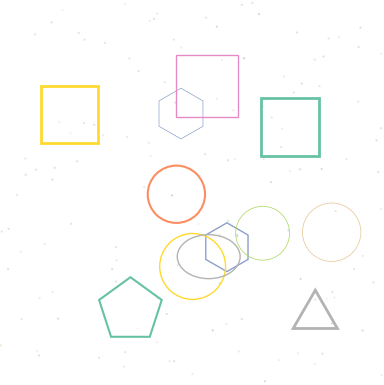[{"shape": "square", "thickness": 2, "radius": 0.37, "center": [0.754, 0.67]}, {"shape": "pentagon", "thickness": 1.5, "radius": 0.43, "center": [0.339, 0.194]}, {"shape": "circle", "thickness": 1.5, "radius": 0.37, "center": [0.458, 0.495]}, {"shape": "hexagon", "thickness": 1, "radius": 0.32, "center": [0.589, 0.358]}, {"shape": "hexagon", "thickness": 0.5, "radius": 0.33, "center": [0.47, 0.705]}, {"shape": "square", "thickness": 1, "radius": 0.4, "center": [0.538, 0.777]}, {"shape": "circle", "thickness": 0.5, "radius": 0.35, "center": [0.682, 0.394]}, {"shape": "square", "thickness": 2, "radius": 0.37, "center": [0.18, 0.702]}, {"shape": "circle", "thickness": 1, "radius": 0.43, "center": [0.5, 0.308]}, {"shape": "circle", "thickness": 0.5, "radius": 0.38, "center": [0.862, 0.397]}, {"shape": "oval", "thickness": 1, "radius": 0.41, "center": [0.542, 0.333]}, {"shape": "triangle", "thickness": 2, "radius": 0.33, "center": [0.819, 0.18]}]